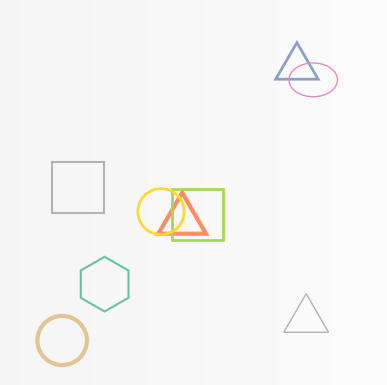[{"shape": "hexagon", "thickness": 1.5, "radius": 0.36, "center": [0.27, 0.262]}, {"shape": "triangle", "thickness": 3, "radius": 0.35, "center": [0.47, 0.428]}, {"shape": "triangle", "thickness": 2, "radius": 0.32, "center": [0.766, 0.826]}, {"shape": "oval", "thickness": 1, "radius": 0.31, "center": [0.808, 0.793]}, {"shape": "square", "thickness": 2, "radius": 0.33, "center": [0.51, 0.443]}, {"shape": "circle", "thickness": 2, "radius": 0.3, "center": [0.415, 0.45]}, {"shape": "circle", "thickness": 3, "radius": 0.32, "center": [0.16, 0.116]}, {"shape": "square", "thickness": 1.5, "radius": 0.33, "center": [0.2, 0.513]}, {"shape": "triangle", "thickness": 1, "radius": 0.33, "center": [0.79, 0.17]}]